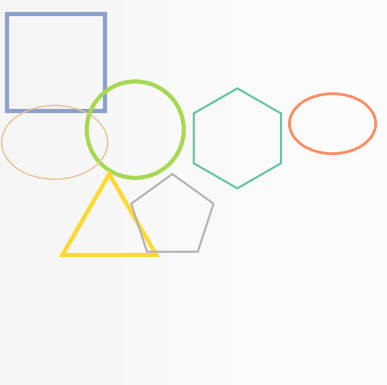[{"shape": "hexagon", "thickness": 1.5, "radius": 0.65, "center": [0.612, 0.641]}, {"shape": "oval", "thickness": 2, "radius": 0.56, "center": [0.858, 0.679]}, {"shape": "square", "thickness": 3, "radius": 0.63, "center": [0.145, 0.837]}, {"shape": "circle", "thickness": 3, "radius": 0.63, "center": [0.349, 0.663]}, {"shape": "triangle", "thickness": 3, "radius": 0.7, "center": [0.282, 0.408]}, {"shape": "oval", "thickness": 1, "radius": 0.68, "center": [0.141, 0.63]}, {"shape": "pentagon", "thickness": 1.5, "radius": 0.56, "center": [0.445, 0.436]}]